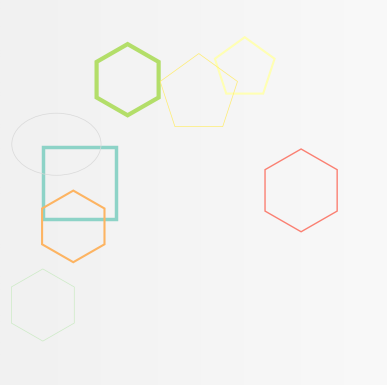[{"shape": "square", "thickness": 2.5, "radius": 0.47, "center": [0.204, 0.524]}, {"shape": "pentagon", "thickness": 1.5, "radius": 0.4, "center": [0.632, 0.822]}, {"shape": "hexagon", "thickness": 1, "radius": 0.54, "center": [0.777, 0.505]}, {"shape": "hexagon", "thickness": 1.5, "radius": 0.46, "center": [0.189, 0.412]}, {"shape": "hexagon", "thickness": 3, "radius": 0.46, "center": [0.329, 0.793]}, {"shape": "oval", "thickness": 0.5, "radius": 0.58, "center": [0.146, 0.625]}, {"shape": "hexagon", "thickness": 0.5, "radius": 0.47, "center": [0.111, 0.208]}, {"shape": "pentagon", "thickness": 0.5, "radius": 0.52, "center": [0.513, 0.756]}]